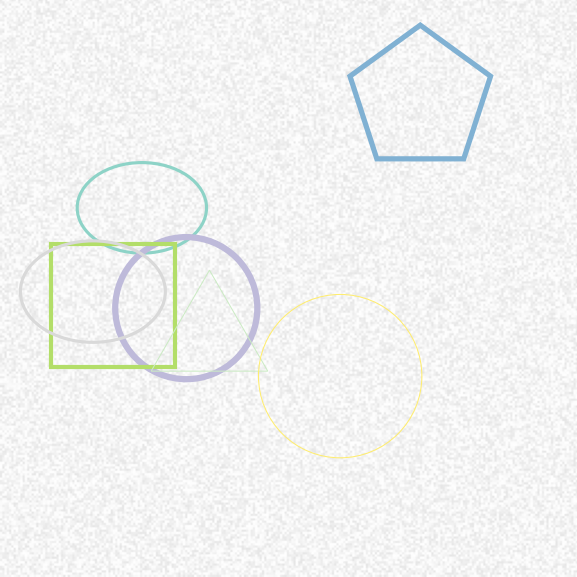[{"shape": "oval", "thickness": 1.5, "radius": 0.56, "center": [0.246, 0.639]}, {"shape": "circle", "thickness": 3, "radius": 0.62, "center": [0.323, 0.466]}, {"shape": "pentagon", "thickness": 2.5, "radius": 0.64, "center": [0.728, 0.828]}, {"shape": "square", "thickness": 2, "radius": 0.53, "center": [0.196, 0.47]}, {"shape": "oval", "thickness": 1.5, "radius": 0.63, "center": [0.161, 0.494]}, {"shape": "triangle", "thickness": 0.5, "radius": 0.58, "center": [0.363, 0.415]}, {"shape": "circle", "thickness": 0.5, "radius": 0.71, "center": [0.589, 0.348]}]